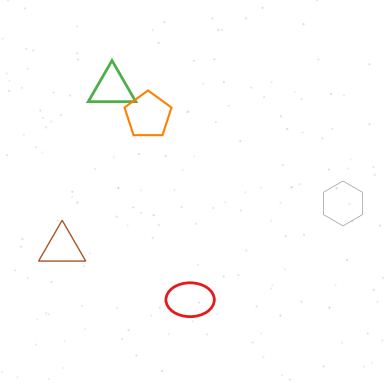[{"shape": "oval", "thickness": 2, "radius": 0.31, "center": [0.494, 0.221]}, {"shape": "triangle", "thickness": 2, "radius": 0.36, "center": [0.291, 0.772]}, {"shape": "pentagon", "thickness": 1.5, "radius": 0.32, "center": [0.384, 0.701]}, {"shape": "triangle", "thickness": 1, "radius": 0.35, "center": [0.161, 0.357]}, {"shape": "hexagon", "thickness": 0.5, "radius": 0.29, "center": [0.891, 0.472]}]